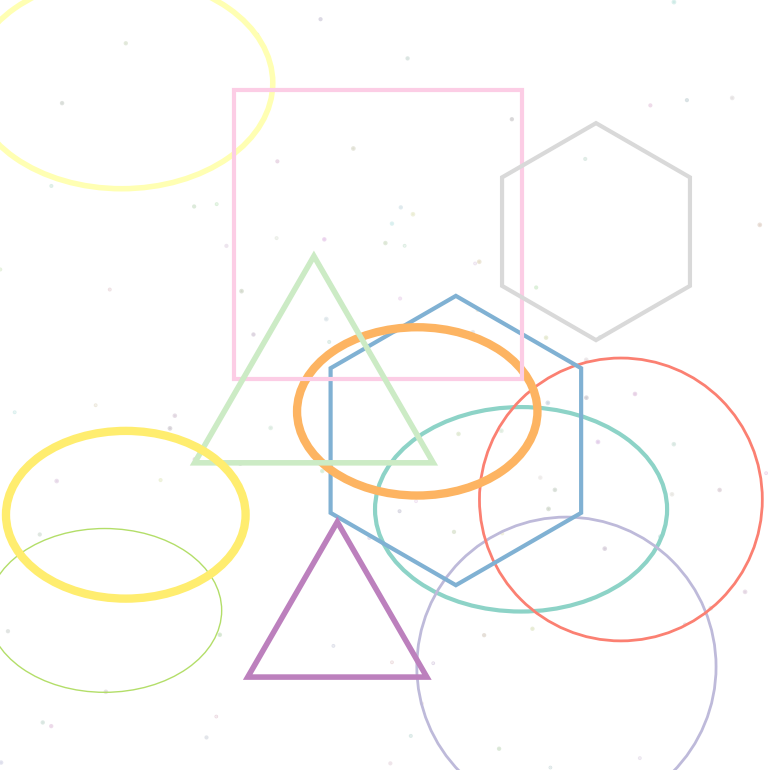[{"shape": "oval", "thickness": 1.5, "radius": 0.95, "center": [0.677, 0.339]}, {"shape": "oval", "thickness": 2, "radius": 0.98, "center": [0.158, 0.892]}, {"shape": "circle", "thickness": 1, "radius": 0.97, "center": [0.736, 0.134]}, {"shape": "circle", "thickness": 1, "radius": 0.92, "center": [0.806, 0.351]}, {"shape": "hexagon", "thickness": 1.5, "radius": 0.94, "center": [0.592, 0.428]}, {"shape": "oval", "thickness": 3, "radius": 0.78, "center": [0.542, 0.466]}, {"shape": "oval", "thickness": 0.5, "radius": 0.76, "center": [0.136, 0.207]}, {"shape": "square", "thickness": 1.5, "radius": 0.94, "center": [0.491, 0.696]}, {"shape": "hexagon", "thickness": 1.5, "radius": 0.7, "center": [0.774, 0.699]}, {"shape": "triangle", "thickness": 2, "radius": 0.67, "center": [0.438, 0.188]}, {"shape": "triangle", "thickness": 2, "radius": 0.89, "center": [0.408, 0.488]}, {"shape": "oval", "thickness": 3, "radius": 0.78, "center": [0.163, 0.331]}]